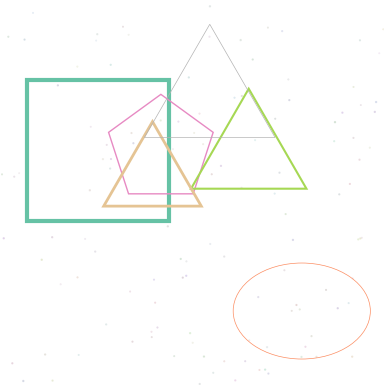[{"shape": "square", "thickness": 3, "radius": 0.92, "center": [0.255, 0.609]}, {"shape": "oval", "thickness": 0.5, "radius": 0.89, "center": [0.784, 0.192]}, {"shape": "pentagon", "thickness": 1, "radius": 0.71, "center": [0.418, 0.612]}, {"shape": "triangle", "thickness": 1.5, "radius": 0.87, "center": [0.646, 0.596]}, {"shape": "triangle", "thickness": 2, "radius": 0.73, "center": [0.396, 0.538]}, {"shape": "triangle", "thickness": 0.5, "radius": 0.98, "center": [0.545, 0.741]}]